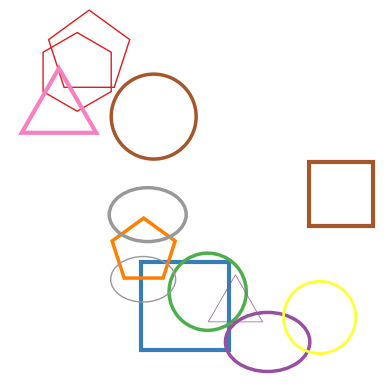[{"shape": "hexagon", "thickness": 1, "radius": 0.51, "center": [0.2, 0.813]}, {"shape": "pentagon", "thickness": 1, "radius": 0.55, "center": [0.232, 0.863]}, {"shape": "square", "thickness": 3, "radius": 0.57, "center": [0.481, 0.205]}, {"shape": "circle", "thickness": 2.5, "radius": 0.5, "center": [0.539, 0.242]}, {"shape": "triangle", "thickness": 0.5, "radius": 0.41, "center": [0.611, 0.205]}, {"shape": "oval", "thickness": 2.5, "radius": 0.55, "center": [0.695, 0.112]}, {"shape": "pentagon", "thickness": 2.5, "radius": 0.43, "center": [0.373, 0.347]}, {"shape": "circle", "thickness": 2, "radius": 0.47, "center": [0.83, 0.176]}, {"shape": "square", "thickness": 3, "radius": 0.42, "center": [0.886, 0.496]}, {"shape": "circle", "thickness": 2.5, "radius": 0.55, "center": [0.399, 0.697]}, {"shape": "triangle", "thickness": 3, "radius": 0.56, "center": [0.153, 0.711]}, {"shape": "oval", "thickness": 2.5, "radius": 0.5, "center": [0.384, 0.443]}, {"shape": "oval", "thickness": 1, "radius": 0.42, "center": [0.372, 0.275]}]